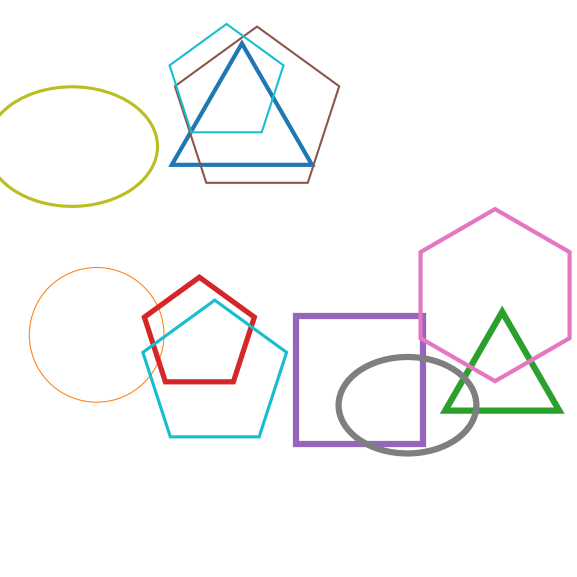[{"shape": "triangle", "thickness": 2, "radius": 0.7, "center": [0.419, 0.784]}, {"shape": "circle", "thickness": 0.5, "radius": 0.58, "center": [0.167, 0.419]}, {"shape": "triangle", "thickness": 3, "radius": 0.57, "center": [0.87, 0.345]}, {"shape": "pentagon", "thickness": 2.5, "radius": 0.5, "center": [0.345, 0.419]}, {"shape": "square", "thickness": 3, "radius": 0.55, "center": [0.623, 0.341]}, {"shape": "pentagon", "thickness": 1, "radius": 0.75, "center": [0.445, 0.804]}, {"shape": "hexagon", "thickness": 2, "radius": 0.75, "center": [0.857, 0.488]}, {"shape": "oval", "thickness": 3, "radius": 0.6, "center": [0.706, 0.297]}, {"shape": "oval", "thickness": 1.5, "radius": 0.74, "center": [0.125, 0.745]}, {"shape": "pentagon", "thickness": 1, "radius": 0.52, "center": [0.392, 0.854]}, {"shape": "pentagon", "thickness": 1.5, "radius": 0.65, "center": [0.372, 0.349]}]